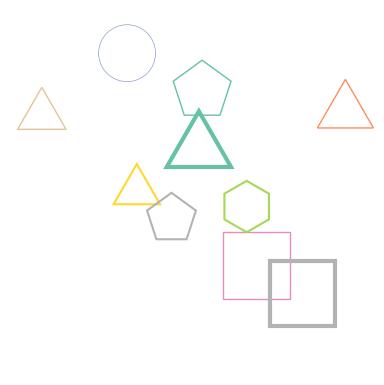[{"shape": "pentagon", "thickness": 1, "radius": 0.39, "center": [0.525, 0.765]}, {"shape": "triangle", "thickness": 3, "radius": 0.48, "center": [0.517, 0.615]}, {"shape": "triangle", "thickness": 1, "radius": 0.42, "center": [0.897, 0.71]}, {"shape": "circle", "thickness": 0.5, "radius": 0.37, "center": [0.33, 0.862]}, {"shape": "square", "thickness": 1, "radius": 0.44, "center": [0.667, 0.309]}, {"shape": "hexagon", "thickness": 1.5, "radius": 0.33, "center": [0.641, 0.464]}, {"shape": "triangle", "thickness": 1.5, "radius": 0.35, "center": [0.355, 0.504]}, {"shape": "triangle", "thickness": 1, "radius": 0.36, "center": [0.109, 0.7]}, {"shape": "pentagon", "thickness": 1.5, "radius": 0.33, "center": [0.445, 0.433]}, {"shape": "square", "thickness": 3, "radius": 0.42, "center": [0.786, 0.239]}]